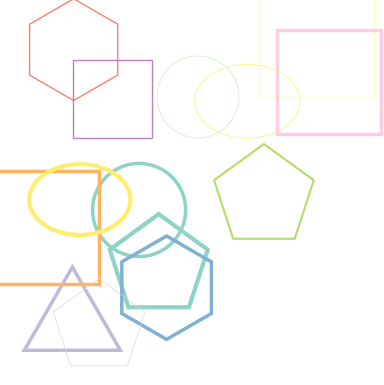[{"shape": "pentagon", "thickness": 3, "radius": 0.67, "center": [0.412, 0.31]}, {"shape": "circle", "thickness": 2.5, "radius": 0.6, "center": [0.361, 0.455]}, {"shape": "square", "thickness": 1, "radius": 0.74, "center": [0.821, 0.896]}, {"shape": "triangle", "thickness": 2.5, "radius": 0.72, "center": [0.188, 0.162]}, {"shape": "hexagon", "thickness": 1, "radius": 0.66, "center": [0.191, 0.871]}, {"shape": "hexagon", "thickness": 2.5, "radius": 0.67, "center": [0.433, 0.253]}, {"shape": "square", "thickness": 2.5, "radius": 0.73, "center": [0.112, 0.41]}, {"shape": "pentagon", "thickness": 1.5, "radius": 0.68, "center": [0.686, 0.49]}, {"shape": "square", "thickness": 2.5, "radius": 0.67, "center": [0.854, 0.786]}, {"shape": "pentagon", "thickness": 0.5, "radius": 0.63, "center": [0.257, 0.151]}, {"shape": "square", "thickness": 1, "radius": 0.51, "center": [0.292, 0.743]}, {"shape": "circle", "thickness": 0.5, "radius": 0.53, "center": [0.514, 0.748]}, {"shape": "oval", "thickness": 0.5, "radius": 0.68, "center": [0.642, 0.737]}, {"shape": "oval", "thickness": 3, "radius": 0.66, "center": [0.207, 0.482]}]